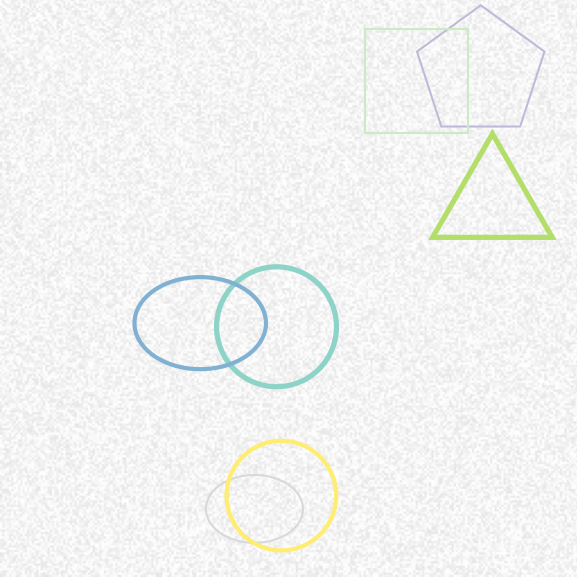[{"shape": "circle", "thickness": 2.5, "radius": 0.52, "center": [0.479, 0.433]}, {"shape": "pentagon", "thickness": 1, "radius": 0.58, "center": [0.832, 0.874]}, {"shape": "oval", "thickness": 2, "radius": 0.57, "center": [0.347, 0.44]}, {"shape": "triangle", "thickness": 2.5, "radius": 0.6, "center": [0.853, 0.648]}, {"shape": "oval", "thickness": 1, "radius": 0.42, "center": [0.441, 0.118]}, {"shape": "square", "thickness": 1, "radius": 0.45, "center": [0.721, 0.858]}, {"shape": "circle", "thickness": 2, "radius": 0.47, "center": [0.487, 0.141]}]